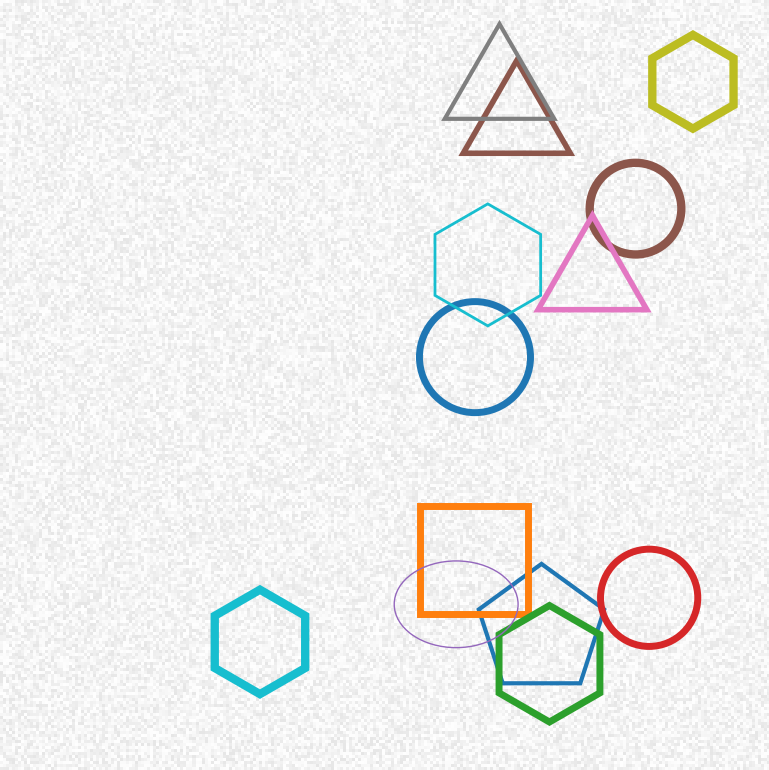[{"shape": "circle", "thickness": 2.5, "radius": 0.36, "center": [0.617, 0.536]}, {"shape": "pentagon", "thickness": 1.5, "radius": 0.43, "center": [0.703, 0.182]}, {"shape": "square", "thickness": 2.5, "radius": 0.35, "center": [0.615, 0.272]}, {"shape": "hexagon", "thickness": 2.5, "radius": 0.38, "center": [0.714, 0.138]}, {"shape": "circle", "thickness": 2.5, "radius": 0.32, "center": [0.843, 0.224]}, {"shape": "oval", "thickness": 0.5, "radius": 0.4, "center": [0.592, 0.215]}, {"shape": "circle", "thickness": 3, "radius": 0.3, "center": [0.825, 0.729]}, {"shape": "triangle", "thickness": 2, "radius": 0.4, "center": [0.671, 0.841]}, {"shape": "triangle", "thickness": 2, "radius": 0.41, "center": [0.769, 0.639]}, {"shape": "triangle", "thickness": 1.5, "radius": 0.41, "center": [0.649, 0.887]}, {"shape": "hexagon", "thickness": 3, "radius": 0.3, "center": [0.9, 0.894]}, {"shape": "hexagon", "thickness": 3, "radius": 0.34, "center": [0.338, 0.166]}, {"shape": "hexagon", "thickness": 1, "radius": 0.4, "center": [0.634, 0.656]}]